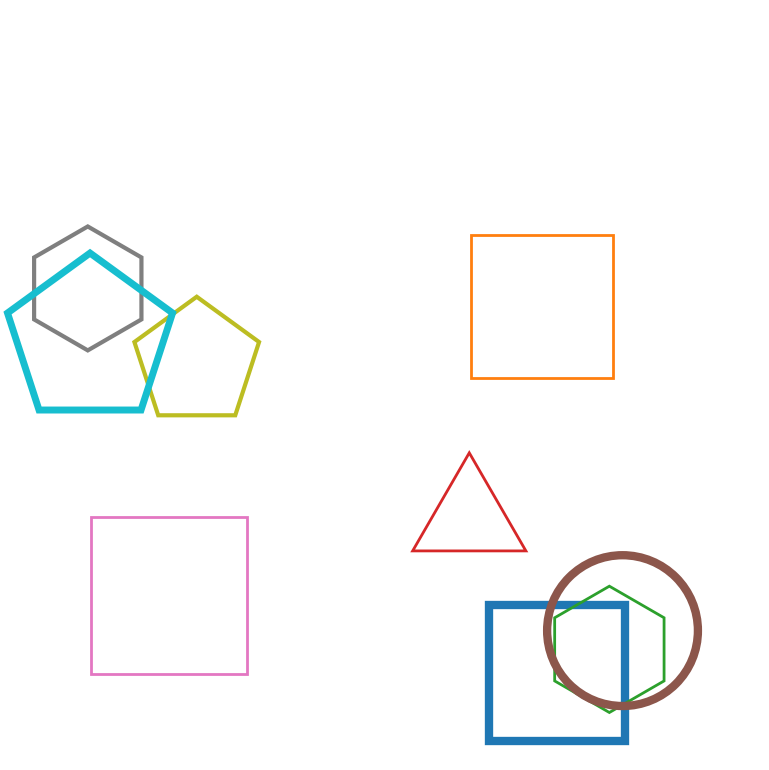[{"shape": "square", "thickness": 3, "radius": 0.44, "center": [0.723, 0.126]}, {"shape": "square", "thickness": 1, "radius": 0.46, "center": [0.704, 0.602]}, {"shape": "hexagon", "thickness": 1, "radius": 0.41, "center": [0.791, 0.157]}, {"shape": "triangle", "thickness": 1, "radius": 0.42, "center": [0.609, 0.327]}, {"shape": "circle", "thickness": 3, "radius": 0.49, "center": [0.808, 0.181]}, {"shape": "square", "thickness": 1, "radius": 0.51, "center": [0.219, 0.227]}, {"shape": "hexagon", "thickness": 1.5, "radius": 0.4, "center": [0.114, 0.625]}, {"shape": "pentagon", "thickness": 1.5, "radius": 0.43, "center": [0.256, 0.53]}, {"shape": "pentagon", "thickness": 2.5, "radius": 0.56, "center": [0.117, 0.559]}]